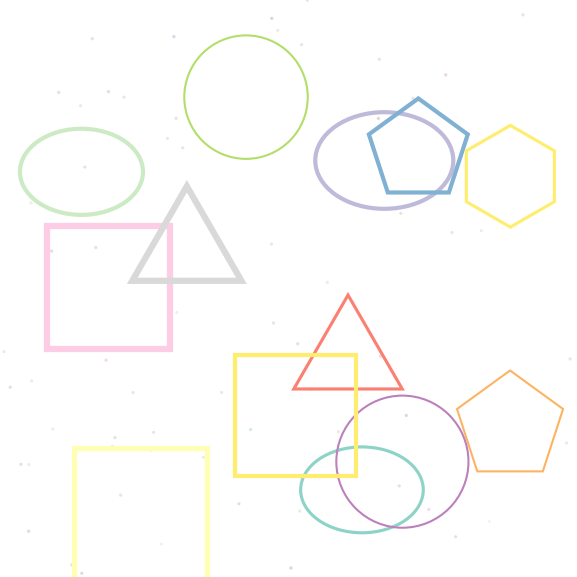[{"shape": "oval", "thickness": 1.5, "radius": 0.53, "center": [0.627, 0.151]}, {"shape": "square", "thickness": 2.5, "radius": 0.58, "center": [0.244, 0.108]}, {"shape": "oval", "thickness": 2, "radius": 0.6, "center": [0.665, 0.721]}, {"shape": "triangle", "thickness": 1.5, "radius": 0.54, "center": [0.603, 0.38]}, {"shape": "pentagon", "thickness": 2, "radius": 0.45, "center": [0.724, 0.739]}, {"shape": "pentagon", "thickness": 1, "radius": 0.48, "center": [0.883, 0.261]}, {"shape": "circle", "thickness": 1, "radius": 0.53, "center": [0.426, 0.831]}, {"shape": "square", "thickness": 3, "radius": 0.53, "center": [0.188, 0.5]}, {"shape": "triangle", "thickness": 3, "radius": 0.55, "center": [0.324, 0.567]}, {"shape": "circle", "thickness": 1, "radius": 0.57, "center": [0.697, 0.2]}, {"shape": "oval", "thickness": 2, "radius": 0.53, "center": [0.141, 0.702]}, {"shape": "hexagon", "thickness": 1.5, "radius": 0.44, "center": [0.884, 0.694]}, {"shape": "square", "thickness": 2, "radius": 0.52, "center": [0.512, 0.28]}]